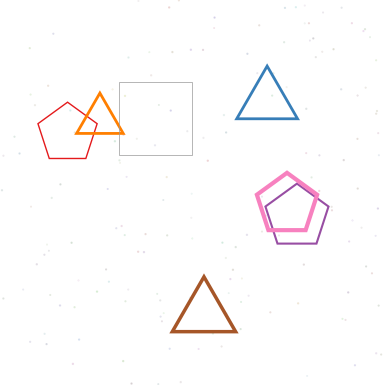[{"shape": "pentagon", "thickness": 1, "radius": 0.4, "center": [0.175, 0.654]}, {"shape": "triangle", "thickness": 2, "radius": 0.46, "center": [0.694, 0.737]}, {"shape": "pentagon", "thickness": 1.5, "radius": 0.43, "center": [0.771, 0.437]}, {"shape": "triangle", "thickness": 2, "radius": 0.35, "center": [0.259, 0.688]}, {"shape": "triangle", "thickness": 2.5, "radius": 0.47, "center": [0.53, 0.186]}, {"shape": "pentagon", "thickness": 3, "radius": 0.41, "center": [0.745, 0.469]}, {"shape": "square", "thickness": 0.5, "radius": 0.47, "center": [0.404, 0.692]}]